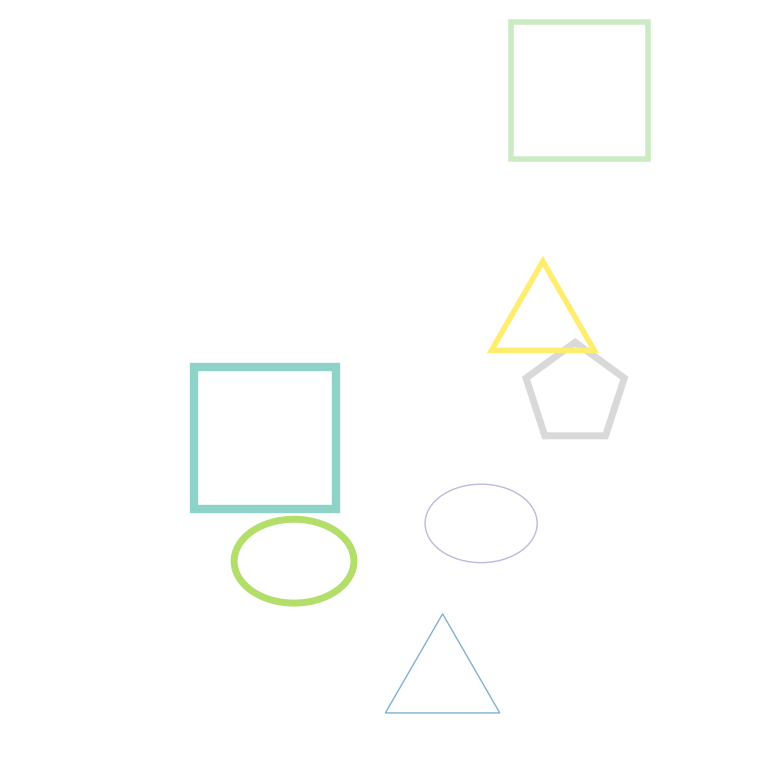[{"shape": "square", "thickness": 3, "radius": 0.46, "center": [0.345, 0.432]}, {"shape": "oval", "thickness": 0.5, "radius": 0.36, "center": [0.625, 0.32]}, {"shape": "triangle", "thickness": 0.5, "radius": 0.43, "center": [0.575, 0.117]}, {"shape": "oval", "thickness": 2.5, "radius": 0.39, "center": [0.382, 0.271]}, {"shape": "pentagon", "thickness": 2.5, "radius": 0.34, "center": [0.747, 0.488]}, {"shape": "square", "thickness": 2, "radius": 0.45, "center": [0.753, 0.882]}, {"shape": "triangle", "thickness": 2, "radius": 0.39, "center": [0.705, 0.584]}]